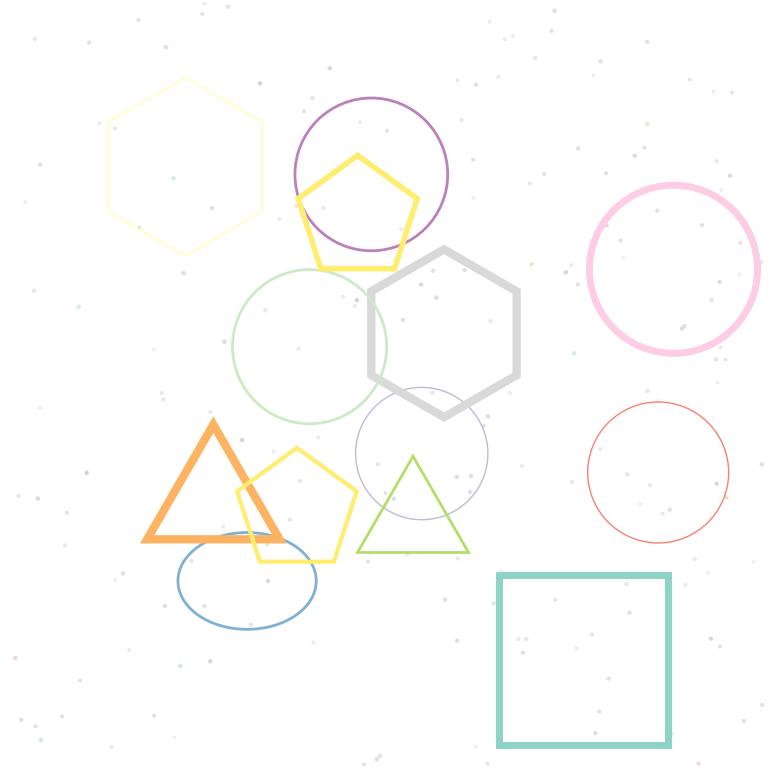[{"shape": "square", "thickness": 2.5, "radius": 0.55, "center": [0.758, 0.143]}, {"shape": "hexagon", "thickness": 0.5, "radius": 0.58, "center": [0.241, 0.784]}, {"shape": "circle", "thickness": 0.5, "radius": 0.43, "center": [0.548, 0.411]}, {"shape": "circle", "thickness": 0.5, "radius": 0.46, "center": [0.855, 0.386]}, {"shape": "oval", "thickness": 1, "radius": 0.45, "center": [0.321, 0.246]}, {"shape": "triangle", "thickness": 3, "radius": 0.5, "center": [0.277, 0.349]}, {"shape": "triangle", "thickness": 1, "radius": 0.42, "center": [0.536, 0.324]}, {"shape": "circle", "thickness": 2.5, "radius": 0.55, "center": [0.875, 0.65]}, {"shape": "hexagon", "thickness": 3, "radius": 0.54, "center": [0.577, 0.567]}, {"shape": "circle", "thickness": 1, "radius": 0.5, "center": [0.482, 0.774]}, {"shape": "circle", "thickness": 1, "radius": 0.5, "center": [0.402, 0.55]}, {"shape": "pentagon", "thickness": 1.5, "radius": 0.41, "center": [0.386, 0.337]}, {"shape": "pentagon", "thickness": 2, "radius": 0.41, "center": [0.465, 0.717]}]